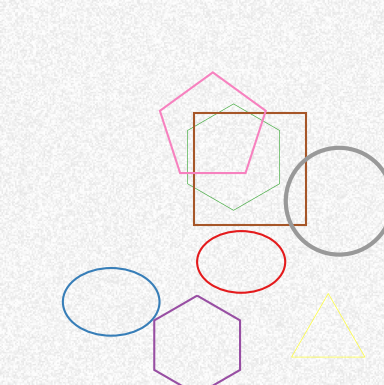[{"shape": "oval", "thickness": 1.5, "radius": 0.57, "center": [0.626, 0.32]}, {"shape": "oval", "thickness": 1.5, "radius": 0.63, "center": [0.289, 0.216]}, {"shape": "hexagon", "thickness": 0.5, "radius": 0.69, "center": [0.607, 0.592]}, {"shape": "hexagon", "thickness": 1.5, "radius": 0.64, "center": [0.512, 0.103]}, {"shape": "triangle", "thickness": 0.5, "radius": 0.55, "center": [0.853, 0.128]}, {"shape": "square", "thickness": 1.5, "radius": 0.73, "center": [0.65, 0.561]}, {"shape": "pentagon", "thickness": 1.5, "radius": 0.72, "center": [0.553, 0.667]}, {"shape": "circle", "thickness": 3, "radius": 0.69, "center": [0.881, 0.477]}]